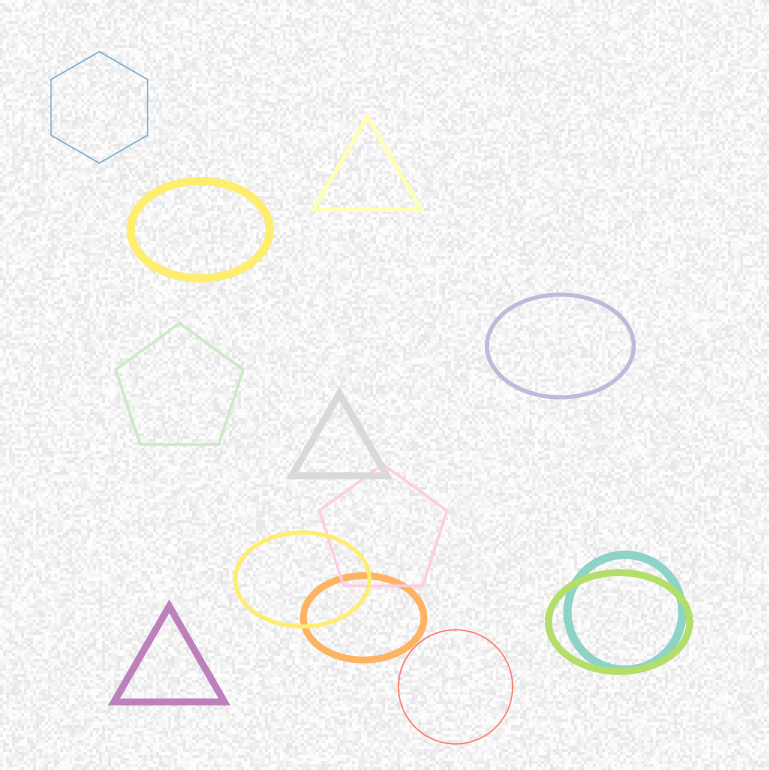[{"shape": "circle", "thickness": 3, "radius": 0.37, "center": [0.812, 0.205]}, {"shape": "triangle", "thickness": 1.5, "radius": 0.4, "center": [0.477, 0.768]}, {"shape": "oval", "thickness": 1.5, "radius": 0.48, "center": [0.728, 0.551]}, {"shape": "circle", "thickness": 0.5, "radius": 0.37, "center": [0.592, 0.108]}, {"shape": "hexagon", "thickness": 0.5, "radius": 0.36, "center": [0.129, 0.861]}, {"shape": "oval", "thickness": 2.5, "radius": 0.39, "center": [0.472, 0.198]}, {"shape": "oval", "thickness": 2.5, "radius": 0.46, "center": [0.804, 0.192]}, {"shape": "pentagon", "thickness": 1, "radius": 0.44, "center": [0.498, 0.31]}, {"shape": "triangle", "thickness": 2.5, "radius": 0.36, "center": [0.441, 0.418]}, {"shape": "triangle", "thickness": 2.5, "radius": 0.41, "center": [0.22, 0.13]}, {"shape": "pentagon", "thickness": 1, "radius": 0.44, "center": [0.233, 0.493]}, {"shape": "oval", "thickness": 3, "radius": 0.45, "center": [0.26, 0.702]}, {"shape": "oval", "thickness": 1.5, "radius": 0.44, "center": [0.393, 0.247]}]